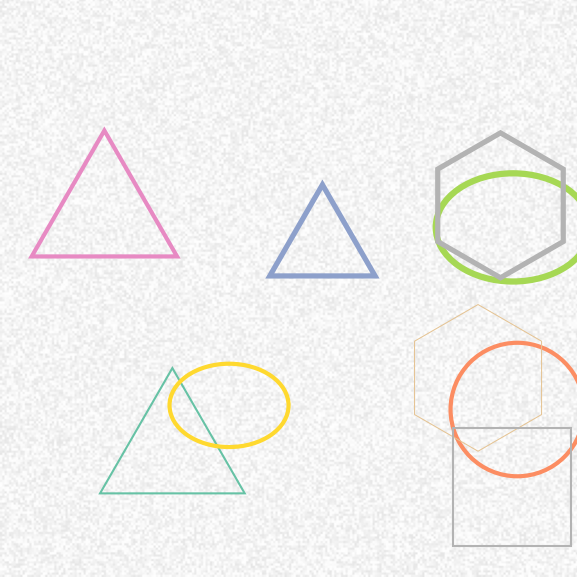[{"shape": "triangle", "thickness": 1, "radius": 0.72, "center": [0.298, 0.217]}, {"shape": "circle", "thickness": 2, "radius": 0.58, "center": [0.896, 0.29]}, {"shape": "triangle", "thickness": 2.5, "radius": 0.53, "center": [0.558, 0.574]}, {"shape": "triangle", "thickness": 2, "radius": 0.73, "center": [0.181, 0.628]}, {"shape": "oval", "thickness": 3, "radius": 0.67, "center": [0.888, 0.605]}, {"shape": "oval", "thickness": 2, "radius": 0.52, "center": [0.397, 0.297]}, {"shape": "hexagon", "thickness": 0.5, "radius": 0.63, "center": [0.828, 0.345]}, {"shape": "hexagon", "thickness": 2.5, "radius": 0.63, "center": [0.867, 0.644]}, {"shape": "square", "thickness": 1, "radius": 0.51, "center": [0.886, 0.156]}]